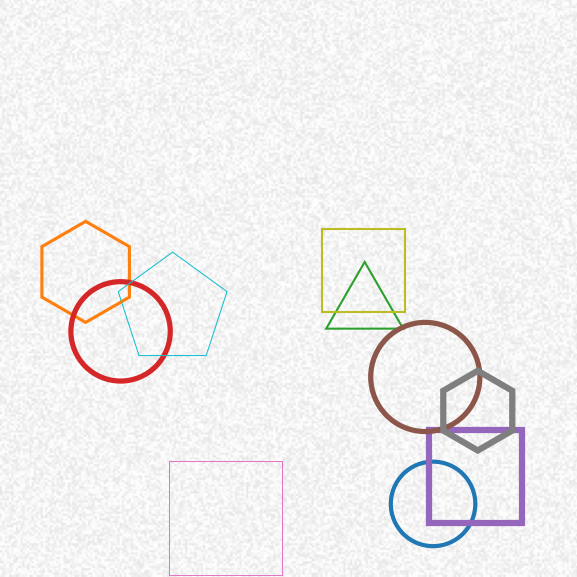[{"shape": "circle", "thickness": 2, "radius": 0.37, "center": [0.75, 0.127]}, {"shape": "hexagon", "thickness": 1.5, "radius": 0.44, "center": [0.148, 0.528]}, {"shape": "triangle", "thickness": 1, "radius": 0.38, "center": [0.631, 0.469]}, {"shape": "circle", "thickness": 2.5, "radius": 0.43, "center": [0.209, 0.425]}, {"shape": "square", "thickness": 3, "radius": 0.4, "center": [0.823, 0.174]}, {"shape": "circle", "thickness": 2.5, "radius": 0.47, "center": [0.736, 0.346]}, {"shape": "square", "thickness": 0.5, "radius": 0.49, "center": [0.39, 0.102]}, {"shape": "hexagon", "thickness": 3, "radius": 0.34, "center": [0.827, 0.288]}, {"shape": "square", "thickness": 1, "radius": 0.36, "center": [0.63, 0.531]}, {"shape": "pentagon", "thickness": 0.5, "radius": 0.5, "center": [0.299, 0.464]}]